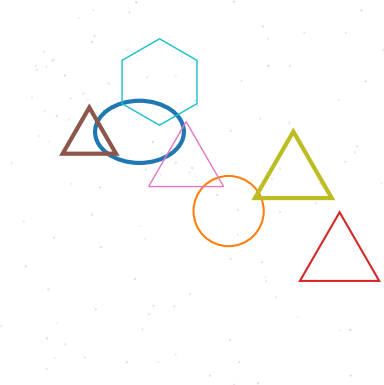[{"shape": "oval", "thickness": 3, "radius": 0.58, "center": [0.362, 0.658]}, {"shape": "circle", "thickness": 1.5, "radius": 0.46, "center": [0.594, 0.452]}, {"shape": "triangle", "thickness": 1.5, "radius": 0.59, "center": [0.882, 0.33]}, {"shape": "triangle", "thickness": 3, "radius": 0.4, "center": [0.232, 0.641]}, {"shape": "triangle", "thickness": 1, "radius": 0.56, "center": [0.483, 0.572]}, {"shape": "triangle", "thickness": 3, "radius": 0.58, "center": [0.762, 0.543]}, {"shape": "hexagon", "thickness": 1, "radius": 0.56, "center": [0.414, 0.787]}]